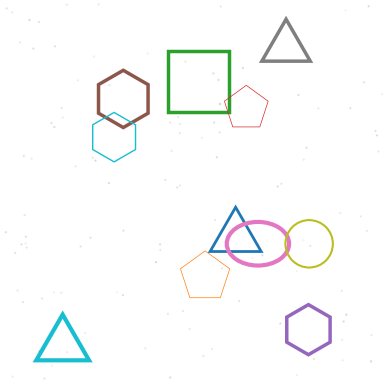[{"shape": "triangle", "thickness": 2, "radius": 0.38, "center": [0.612, 0.385]}, {"shape": "pentagon", "thickness": 0.5, "radius": 0.34, "center": [0.533, 0.281]}, {"shape": "square", "thickness": 2.5, "radius": 0.4, "center": [0.515, 0.788]}, {"shape": "pentagon", "thickness": 0.5, "radius": 0.3, "center": [0.64, 0.719]}, {"shape": "hexagon", "thickness": 2.5, "radius": 0.32, "center": [0.801, 0.144]}, {"shape": "hexagon", "thickness": 2.5, "radius": 0.37, "center": [0.32, 0.743]}, {"shape": "oval", "thickness": 3, "radius": 0.4, "center": [0.67, 0.367]}, {"shape": "triangle", "thickness": 2.5, "radius": 0.36, "center": [0.743, 0.877]}, {"shape": "circle", "thickness": 1.5, "radius": 0.31, "center": [0.803, 0.367]}, {"shape": "hexagon", "thickness": 1, "radius": 0.32, "center": [0.296, 0.644]}, {"shape": "triangle", "thickness": 3, "radius": 0.4, "center": [0.163, 0.104]}]